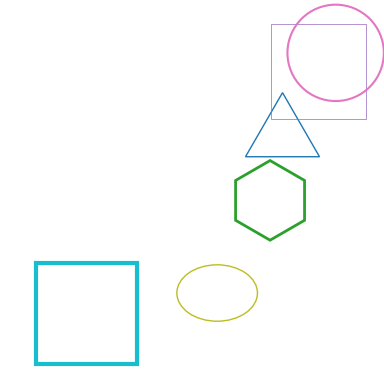[{"shape": "triangle", "thickness": 1, "radius": 0.55, "center": [0.734, 0.648]}, {"shape": "hexagon", "thickness": 2, "radius": 0.52, "center": [0.702, 0.48]}, {"shape": "square", "thickness": 0.5, "radius": 0.62, "center": [0.827, 0.814]}, {"shape": "circle", "thickness": 1.5, "radius": 0.63, "center": [0.872, 0.863]}, {"shape": "oval", "thickness": 1, "radius": 0.52, "center": [0.564, 0.239]}, {"shape": "square", "thickness": 3, "radius": 0.66, "center": [0.225, 0.186]}]